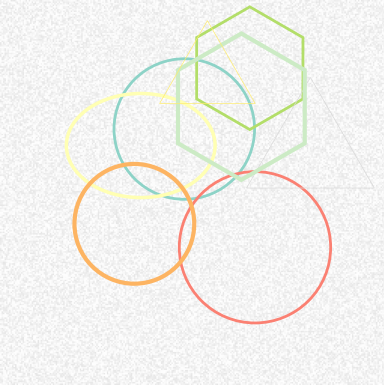[{"shape": "circle", "thickness": 2, "radius": 0.91, "center": [0.479, 0.665]}, {"shape": "oval", "thickness": 2.5, "radius": 0.97, "center": [0.366, 0.622]}, {"shape": "circle", "thickness": 2, "radius": 0.98, "center": [0.662, 0.358]}, {"shape": "circle", "thickness": 3, "radius": 0.78, "center": [0.349, 0.419]}, {"shape": "hexagon", "thickness": 2, "radius": 0.8, "center": [0.649, 0.823]}, {"shape": "triangle", "thickness": 0.5, "radius": 0.96, "center": [0.806, 0.607]}, {"shape": "hexagon", "thickness": 3, "radius": 0.95, "center": [0.627, 0.723]}, {"shape": "triangle", "thickness": 0.5, "radius": 0.72, "center": [0.539, 0.803]}]